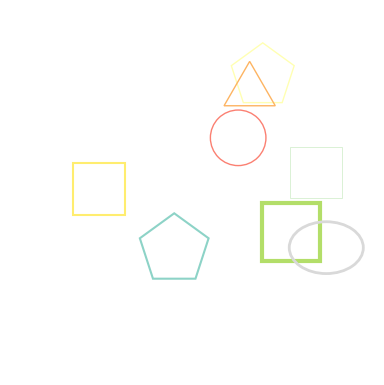[{"shape": "pentagon", "thickness": 1.5, "radius": 0.47, "center": [0.453, 0.352]}, {"shape": "pentagon", "thickness": 1, "radius": 0.43, "center": [0.682, 0.803]}, {"shape": "circle", "thickness": 1, "radius": 0.36, "center": [0.619, 0.642]}, {"shape": "triangle", "thickness": 1, "radius": 0.38, "center": [0.648, 0.764]}, {"shape": "square", "thickness": 3, "radius": 0.38, "center": [0.755, 0.398]}, {"shape": "oval", "thickness": 2, "radius": 0.48, "center": [0.847, 0.357]}, {"shape": "square", "thickness": 0.5, "radius": 0.33, "center": [0.821, 0.553]}, {"shape": "square", "thickness": 1.5, "radius": 0.34, "center": [0.257, 0.508]}]